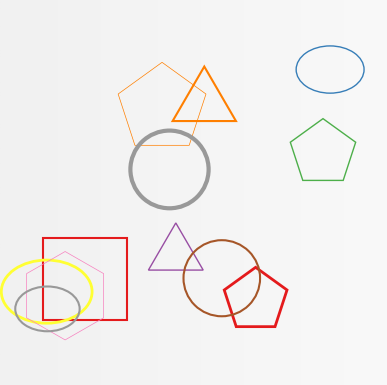[{"shape": "square", "thickness": 1.5, "radius": 0.54, "center": [0.22, 0.276]}, {"shape": "pentagon", "thickness": 2, "radius": 0.43, "center": [0.66, 0.22]}, {"shape": "oval", "thickness": 1, "radius": 0.44, "center": [0.852, 0.819]}, {"shape": "pentagon", "thickness": 1, "radius": 0.44, "center": [0.834, 0.603]}, {"shape": "triangle", "thickness": 1, "radius": 0.41, "center": [0.454, 0.339]}, {"shape": "pentagon", "thickness": 0.5, "radius": 0.6, "center": [0.418, 0.719]}, {"shape": "triangle", "thickness": 1.5, "radius": 0.47, "center": [0.527, 0.733]}, {"shape": "oval", "thickness": 2, "radius": 0.59, "center": [0.121, 0.242]}, {"shape": "circle", "thickness": 1.5, "radius": 0.49, "center": [0.572, 0.277]}, {"shape": "hexagon", "thickness": 0.5, "radius": 0.57, "center": [0.168, 0.232]}, {"shape": "oval", "thickness": 1.5, "radius": 0.42, "center": [0.122, 0.198]}, {"shape": "circle", "thickness": 3, "radius": 0.5, "center": [0.437, 0.56]}]